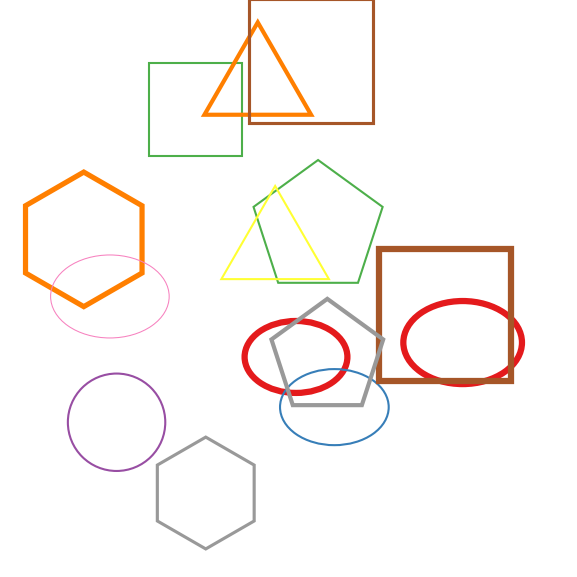[{"shape": "oval", "thickness": 3, "radius": 0.44, "center": [0.513, 0.381]}, {"shape": "oval", "thickness": 3, "radius": 0.51, "center": [0.801, 0.406]}, {"shape": "oval", "thickness": 1, "radius": 0.47, "center": [0.579, 0.294]}, {"shape": "pentagon", "thickness": 1, "radius": 0.59, "center": [0.551, 0.605]}, {"shape": "square", "thickness": 1, "radius": 0.4, "center": [0.338, 0.809]}, {"shape": "circle", "thickness": 1, "radius": 0.42, "center": [0.202, 0.268]}, {"shape": "hexagon", "thickness": 2.5, "radius": 0.58, "center": [0.145, 0.585]}, {"shape": "triangle", "thickness": 2, "radius": 0.53, "center": [0.446, 0.854]}, {"shape": "triangle", "thickness": 1, "radius": 0.54, "center": [0.476, 0.57]}, {"shape": "square", "thickness": 3, "radius": 0.57, "center": [0.77, 0.454]}, {"shape": "square", "thickness": 1.5, "radius": 0.54, "center": [0.539, 0.893]}, {"shape": "oval", "thickness": 0.5, "radius": 0.51, "center": [0.19, 0.486]}, {"shape": "pentagon", "thickness": 2, "radius": 0.51, "center": [0.567, 0.38]}, {"shape": "hexagon", "thickness": 1.5, "radius": 0.48, "center": [0.356, 0.145]}]